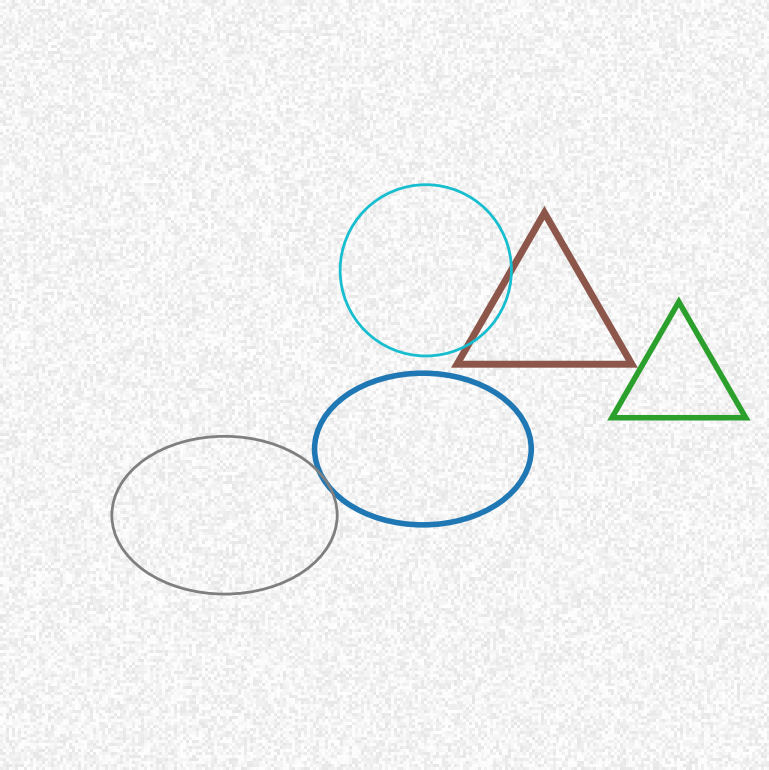[{"shape": "oval", "thickness": 2, "radius": 0.7, "center": [0.549, 0.417]}, {"shape": "triangle", "thickness": 2, "radius": 0.5, "center": [0.882, 0.508]}, {"shape": "triangle", "thickness": 2.5, "radius": 0.66, "center": [0.707, 0.593]}, {"shape": "oval", "thickness": 1, "radius": 0.73, "center": [0.292, 0.331]}, {"shape": "circle", "thickness": 1, "radius": 0.56, "center": [0.553, 0.649]}]